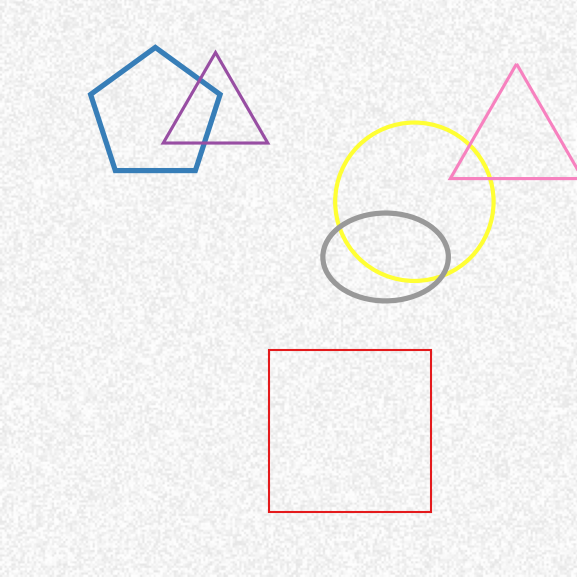[{"shape": "square", "thickness": 1, "radius": 0.7, "center": [0.606, 0.253]}, {"shape": "pentagon", "thickness": 2.5, "radius": 0.59, "center": [0.269, 0.799]}, {"shape": "triangle", "thickness": 1.5, "radius": 0.52, "center": [0.373, 0.804]}, {"shape": "circle", "thickness": 2, "radius": 0.69, "center": [0.718, 0.65]}, {"shape": "triangle", "thickness": 1.5, "radius": 0.66, "center": [0.894, 0.756]}, {"shape": "oval", "thickness": 2.5, "radius": 0.54, "center": [0.668, 0.554]}]